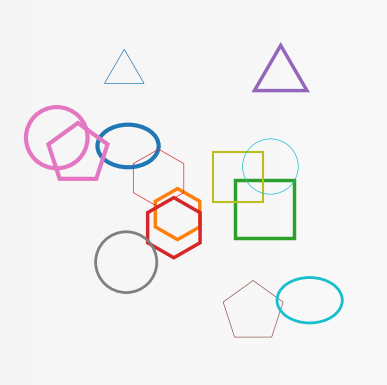[{"shape": "triangle", "thickness": 0.5, "radius": 0.29, "center": [0.321, 0.813]}, {"shape": "oval", "thickness": 3, "radius": 0.39, "center": [0.33, 0.621]}, {"shape": "hexagon", "thickness": 2.5, "radius": 0.33, "center": [0.458, 0.444]}, {"shape": "square", "thickness": 2.5, "radius": 0.38, "center": [0.683, 0.457]}, {"shape": "hexagon", "thickness": 0.5, "radius": 0.38, "center": [0.409, 0.537]}, {"shape": "hexagon", "thickness": 2.5, "radius": 0.39, "center": [0.449, 0.409]}, {"shape": "triangle", "thickness": 2.5, "radius": 0.39, "center": [0.724, 0.804]}, {"shape": "pentagon", "thickness": 0.5, "radius": 0.41, "center": [0.653, 0.19]}, {"shape": "circle", "thickness": 3, "radius": 0.4, "center": [0.147, 0.642]}, {"shape": "pentagon", "thickness": 3, "radius": 0.4, "center": [0.201, 0.6]}, {"shape": "circle", "thickness": 2, "radius": 0.39, "center": [0.326, 0.319]}, {"shape": "square", "thickness": 1.5, "radius": 0.32, "center": [0.615, 0.541]}, {"shape": "circle", "thickness": 0.5, "radius": 0.36, "center": [0.698, 0.567]}, {"shape": "oval", "thickness": 2, "radius": 0.42, "center": [0.799, 0.22]}]